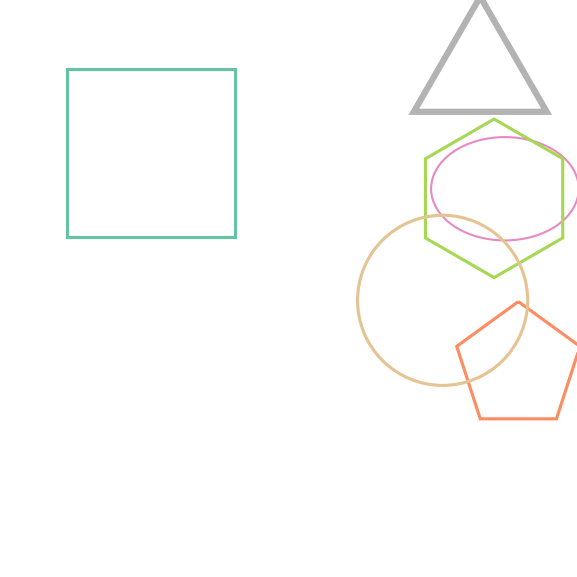[{"shape": "square", "thickness": 1.5, "radius": 0.73, "center": [0.261, 0.734]}, {"shape": "pentagon", "thickness": 1.5, "radius": 0.56, "center": [0.898, 0.365]}, {"shape": "oval", "thickness": 1, "radius": 0.64, "center": [0.874, 0.672]}, {"shape": "hexagon", "thickness": 1.5, "radius": 0.69, "center": [0.856, 0.656]}, {"shape": "circle", "thickness": 1.5, "radius": 0.74, "center": [0.766, 0.479]}, {"shape": "triangle", "thickness": 3, "radius": 0.66, "center": [0.832, 0.872]}]